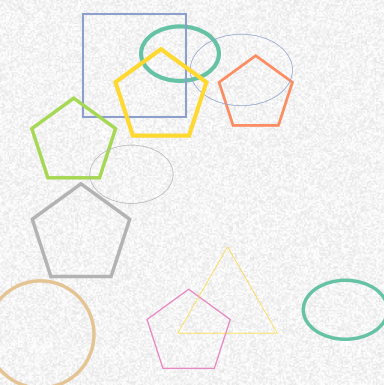[{"shape": "oval", "thickness": 2.5, "radius": 0.55, "center": [0.897, 0.195]}, {"shape": "oval", "thickness": 3, "radius": 0.51, "center": [0.468, 0.861]}, {"shape": "pentagon", "thickness": 2, "radius": 0.5, "center": [0.664, 0.755]}, {"shape": "square", "thickness": 1.5, "radius": 0.67, "center": [0.35, 0.829]}, {"shape": "oval", "thickness": 0.5, "radius": 0.66, "center": [0.627, 0.818]}, {"shape": "pentagon", "thickness": 1, "radius": 0.57, "center": [0.49, 0.135]}, {"shape": "pentagon", "thickness": 2.5, "radius": 0.57, "center": [0.191, 0.631]}, {"shape": "pentagon", "thickness": 3, "radius": 0.62, "center": [0.418, 0.748]}, {"shape": "triangle", "thickness": 0.5, "radius": 0.75, "center": [0.591, 0.209]}, {"shape": "circle", "thickness": 2.5, "radius": 0.7, "center": [0.105, 0.131]}, {"shape": "pentagon", "thickness": 2.5, "radius": 0.67, "center": [0.21, 0.389]}, {"shape": "oval", "thickness": 0.5, "radius": 0.54, "center": [0.342, 0.547]}]